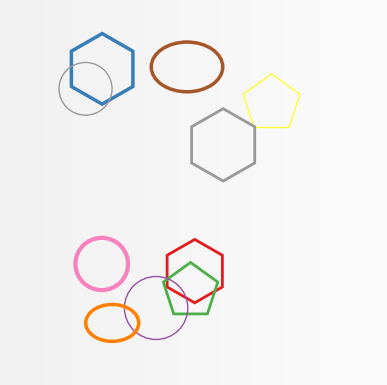[{"shape": "hexagon", "thickness": 2, "radius": 0.41, "center": [0.503, 0.296]}, {"shape": "hexagon", "thickness": 2.5, "radius": 0.46, "center": [0.264, 0.821]}, {"shape": "pentagon", "thickness": 2, "radius": 0.37, "center": [0.492, 0.244]}, {"shape": "circle", "thickness": 1, "radius": 0.41, "center": [0.403, 0.2]}, {"shape": "oval", "thickness": 2.5, "radius": 0.34, "center": [0.29, 0.161]}, {"shape": "pentagon", "thickness": 1, "radius": 0.39, "center": [0.701, 0.731]}, {"shape": "oval", "thickness": 2.5, "radius": 0.46, "center": [0.483, 0.826]}, {"shape": "circle", "thickness": 3, "radius": 0.34, "center": [0.263, 0.314]}, {"shape": "circle", "thickness": 1, "radius": 0.34, "center": [0.221, 0.769]}, {"shape": "hexagon", "thickness": 2, "radius": 0.47, "center": [0.576, 0.624]}]